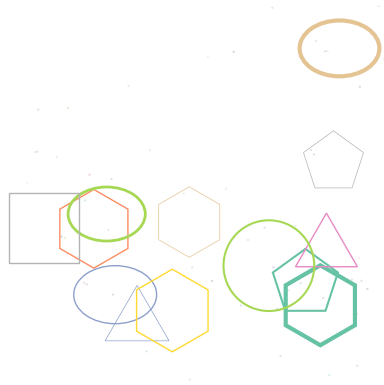[{"shape": "hexagon", "thickness": 3, "radius": 0.52, "center": [0.832, 0.207]}, {"shape": "pentagon", "thickness": 1.5, "radius": 0.44, "center": [0.793, 0.265]}, {"shape": "hexagon", "thickness": 1, "radius": 0.51, "center": [0.244, 0.406]}, {"shape": "triangle", "thickness": 0.5, "radius": 0.48, "center": [0.356, 0.163]}, {"shape": "oval", "thickness": 1, "radius": 0.54, "center": [0.299, 0.235]}, {"shape": "triangle", "thickness": 1, "radius": 0.46, "center": [0.848, 0.354]}, {"shape": "circle", "thickness": 1.5, "radius": 0.59, "center": [0.698, 0.31]}, {"shape": "oval", "thickness": 2, "radius": 0.5, "center": [0.277, 0.444]}, {"shape": "hexagon", "thickness": 1, "radius": 0.54, "center": [0.448, 0.193]}, {"shape": "oval", "thickness": 3, "radius": 0.52, "center": [0.882, 0.874]}, {"shape": "hexagon", "thickness": 0.5, "radius": 0.46, "center": [0.491, 0.423]}, {"shape": "square", "thickness": 1, "radius": 0.46, "center": [0.115, 0.408]}, {"shape": "pentagon", "thickness": 0.5, "radius": 0.41, "center": [0.866, 0.578]}]